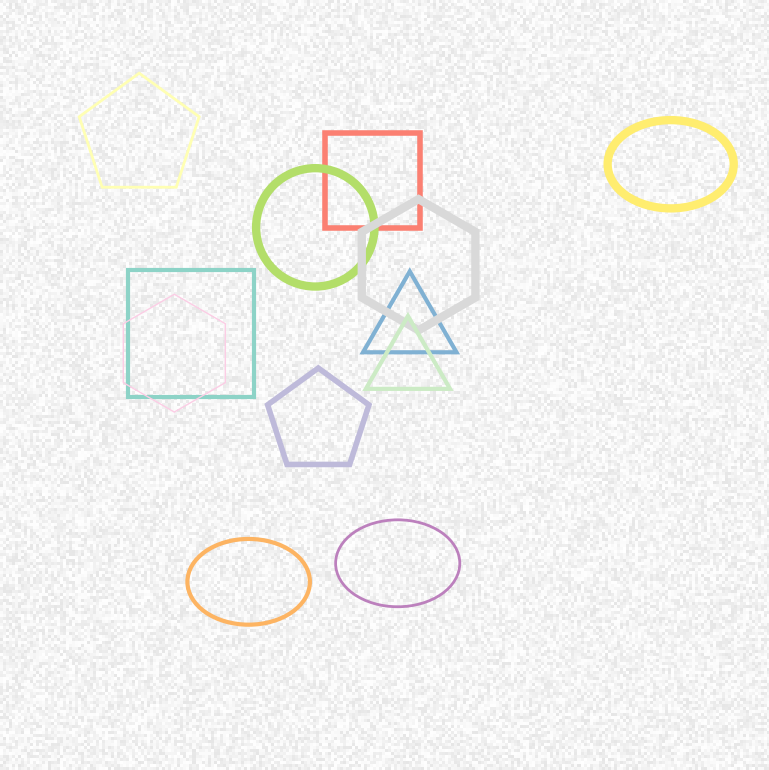[{"shape": "square", "thickness": 1.5, "radius": 0.41, "center": [0.248, 0.567]}, {"shape": "pentagon", "thickness": 1, "radius": 0.41, "center": [0.181, 0.823]}, {"shape": "pentagon", "thickness": 2, "radius": 0.35, "center": [0.413, 0.453]}, {"shape": "square", "thickness": 2, "radius": 0.31, "center": [0.483, 0.766]}, {"shape": "triangle", "thickness": 1.5, "radius": 0.35, "center": [0.532, 0.578]}, {"shape": "oval", "thickness": 1.5, "radius": 0.4, "center": [0.323, 0.244]}, {"shape": "circle", "thickness": 3, "radius": 0.38, "center": [0.409, 0.705]}, {"shape": "hexagon", "thickness": 0.5, "radius": 0.38, "center": [0.226, 0.541]}, {"shape": "hexagon", "thickness": 3, "radius": 0.43, "center": [0.544, 0.656]}, {"shape": "oval", "thickness": 1, "radius": 0.4, "center": [0.516, 0.268]}, {"shape": "triangle", "thickness": 1.5, "radius": 0.32, "center": [0.53, 0.527]}, {"shape": "oval", "thickness": 3, "radius": 0.41, "center": [0.871, 0.787]}]